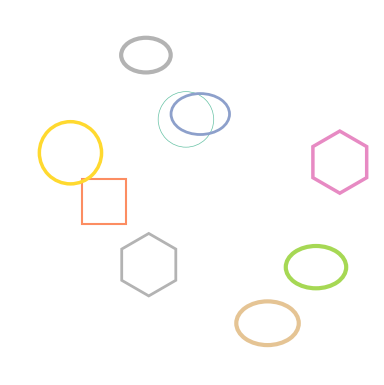[{"shape": "circle", "thickness": 0.5, "radius": 0.36, "center": [0.483, 0.69]}, {"shape": "square", "thickness": 1.5, "radius": 0.29, "center": [0.27, 0.477]}, {"shape": "oval", "thickness": 2, "radius": 0.38, "center": [0.52, 0.704]}, {"shape": "hexagon", "thickness": 2.5, "radius": 0.4, "center": [0.883, 0.579]}, {"shape": "oval", "thickness": 3, "radius": 0.39, "center": [0.821, 0.306]}, {"shape": "circle", "thickness": 2.5, "radius": 0.4, "center": [0.183, 0.603]}, {"shape": "oval", "thickness": 3, "radius": 0.41, "center": [0.695, 0.16]}, {"shape": "hexagon", "thickness": 2, "radius": 0.41, "center": [0.386, 0.312]}, {"shape": "oval", "thickness": 3, "radius": 0.32, "center": [0.379, 0.857]}]